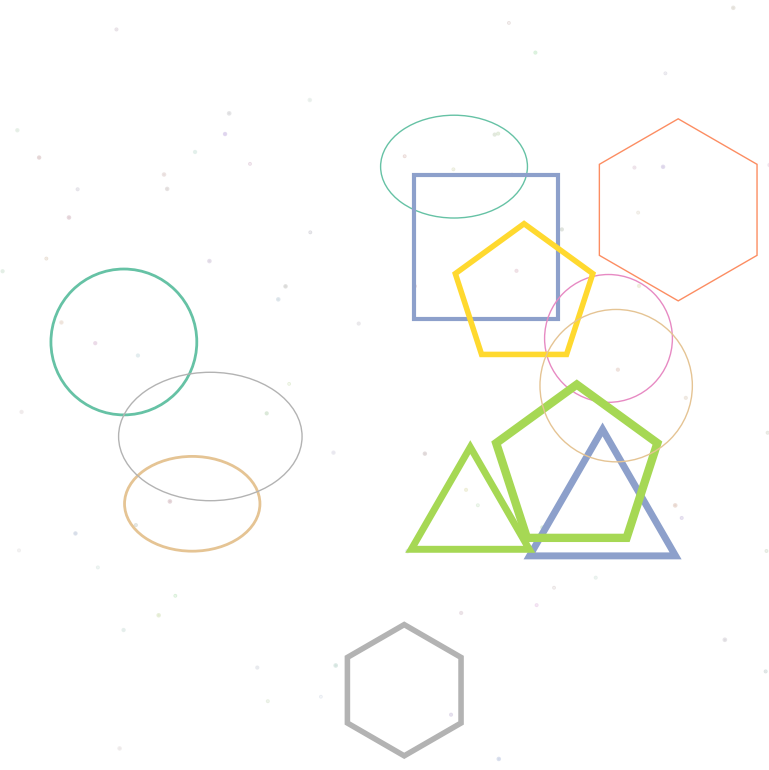[{"shape": "circle", "thickness": 1, "radius": 0.47, "center": [0.161, 0.556]}, {"shape": "oval", "thickness": 0.5, "radius": 0.48, "center": [0.59, 0.784]}, {"shape": "hexagon", "thickness": 0.5, "radius": 0.59, "center": [0.881, 0.727]}, {"shape": "square", "thickness": 1.5, "radius": 0.47, "center": [0.631, 0.679]}, {"shape": "triangle", "thickness": 2.5, "radius": 0.55, "center": [0.783, 0.333]}, {"shape": "circle", "thickness": 0.5, "radius": 0.41, "center": [0.79, 0.56]}, {"shape": "pentagon", "thickness": 3, "radius": 0.55, "center": [0.749, 0.391]}, {"shape": "triangle", "thickness": 2.5, "radius": 0.44, "center": [0.611, 0.331]}, {"shape": "pentagon", "thickness": 2, "radius": 0.47, "center": [0.681, 0.616]}, {"shape": "circle", "thickness": 0.5, "radius": 0.49, "center": [0.8, 0.499]}, {"shape": "oval", "thickness": 1, "radius": 0.44, "center": [0.25, 0.346]}, {"shape": "oval", "thickness": 0.5, "radius": 0.6, "center": [0.273, 0.433]}, {"shape": "hexagon", "thickness": 2, "radius": 0.43, "center": [0.525, 0.104]}]